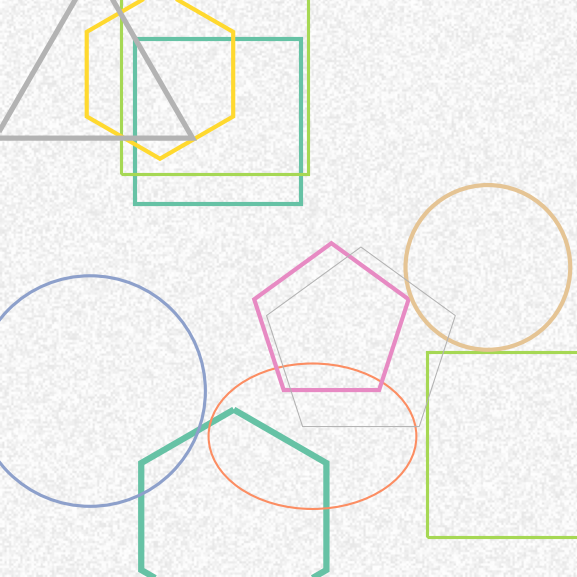[{"shape": "square", "thickness": 2, "radius": 0.72, "center": [0.378, 0.789]}, {"shape": "hexagon", "thickness": 3, "radius": 0.93, "center": [0.405, 0.105]}, {"shape": "oval", "thickness": 1, "radius": 0.9, "center": [0.541, 0.244]}, {"shape": "circle", "thickness": 1.5, "radius": 1.0, "center": [0.156, 0.322]}, {"shape": "pentagon", "thickness": 2, "radius": 0.7, "center": [0.574, 0.437]}, {"shape": "square", "thickness": 1.5, "radius": 0.81, "center": [0.372, 0.86]}, {"shape": "square", "thickness": 1.5, "radius": 0.8, "center": [0.899, 0.23]}, {"shape": "hexagon", "thickness": 2, "radius": 0.73, "center": [0.277, 0.871]}, {"shape": "circle", "thickness": 2, "radius": 0.71, "center": [0.845, 0.536]}, {"shape": "pentagon", "thickness": 0.5, "radius": 0.86, "center": [0.625, 0.4]}, {"shape": "triangle", "thickness": 2.5, "radius": 0.99, "center": [0.163, 0.859]}]